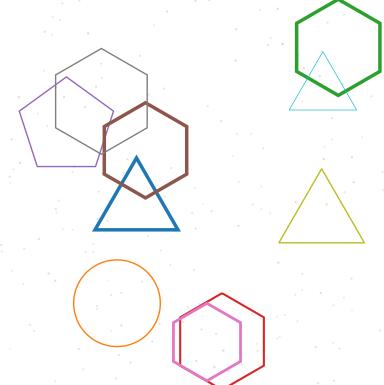[{"shape": "triangle", "thickness": 2.5, "radius": 0.62, "center": [0.355, 0.465]}, {"shape": "circle", "thickness": 1, "radius": 0.56, "center": [0.304, 0.212]}, {"shape": "hexagon", "thickness": 2.5, "radius": 0.62, "center": [0.879, 0.877]}, {"shape": "hexagon", "thickness": 1.5, "radius": 0.63, "center": [0.577, 0.113]}, {"shape": "pentagon", "thickness": 1, "radius": 0.64, "center": [0.172, 0.672]}, {"shape": "hexagon", "thickness": 2.5, "radius": 0.62, "center": [0.378, 0.61]}, {"shape": "hexagon", "thickness": 2, "radius": 0.5, "center": [0.538, 0.112]}, {"shape": "hexagon", "thickness": 1, "radius": 0.69, "center": [0.263, 0.737]}, {"shape": "triangle", "thickness": 1, "radius": 0.64, "center": [0.835, 0.433]}, {"shape": "triangle", "thickness": 0.5, "radius": 0.51, "center": [0.839, 0.765]}]